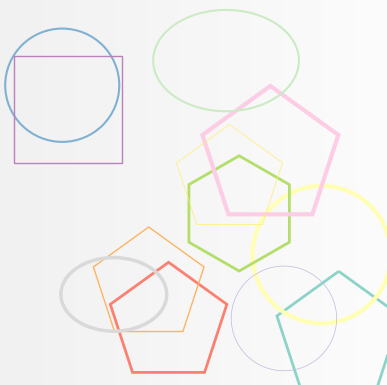[{"shape": "pentagon", "thickness": 2, "radius": 0.84, "center": [0.874, 0.128]}, {"shape": "circle", "thickness": 3, "radius": 0.89, "center": [0.83, 0.339]}, {"shape": "circle", "thickness": 0.5, "radius": 0.68, "center": [0.733, 0.173]}, {"shape": "pentagon", "thickness": 2, "radius": 0.79, "center": [0.435, 0.161]}, {"shape": "circle", "thickness": 1.5, "radius": 0.74, "center": [0.161, 0.779]}, {"shape": "pentagon", "thickness": 1, "radius": 0.75, "center": [0.384, 0.26]}, {"shape": "hexagon", "thickness": 2, "radius": 0.75, "center": [0.617, 0.446]}, {"shape": "pentagon", "thickness": 3, "radius": 0.92, "center": [0.698, 0.592]}, {"shape": "oval", "thickness": 2.5, "radius": 0.68, "center": [0.294, 0.235]}, {"shape": "square", "thickness": 1, "radius": 0.7, "center": [0.176, 0.715]}, {"shape": "oval", "thickness": 1.5, "radius": 0.94, "center": [0.583, 0.843]}, {"shape": "pentagon", "thickness": 0.5, "radius": 0.72, "center": [0.592, 0.533]}]